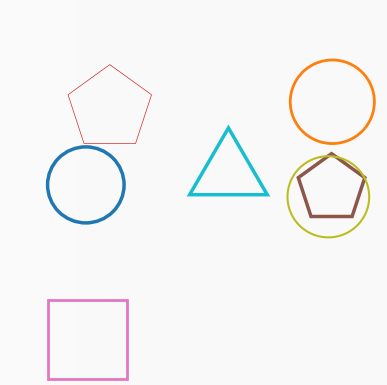[{"shape": "circle", "thickness": 2.5, "radius": 0.49, "center": [0.221, 0.52]}, {"shape": "circle", "thickness": 2, "radius": 0.54, "center": [0.858, 0.736]}, {"shape": "pentagon", "thickness": 0.5, "radius": 0.57, "center": [0.283, 0.719]}, {"shape": "pentagon", "thickness": 2.5, "radius": 0.45, "center": [0.856, 0.511]}, {"shape": "square", "thickness": 2, "radius": 0.51, "center": [0.227, 0.118]}, {"shape": "circle", "thickness": 1.5, "radius": 0.53, "center": [0.847, 0.489]}, {"shape": "triangle", "thickness": 2.5, "radius": 0.58, "center": [0.59, 0.552]}]